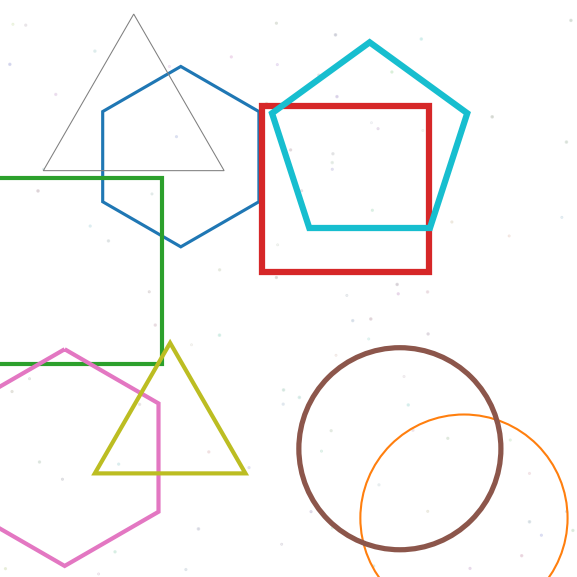[{"shape": "hexagon", "thickness": 1.5, "radius": 0.78, "center": [0.313, 0.728]}, {"shape": "circle", "thickness": 1, "radius": 0.9, "center": [0.803, 0.102]}, {"shape": "square", "thickness": 2, "radius": 0.8, "center": [0.12, 0.53]}, {"shape": "square", "thickness": 3, "radius": 0.72, "center": [0.598, 0.672]}, {"shape": "circle", "thickness": 2.5, "radius": 0.87, "center": [0.692, 0.222]}, {"shape": "hexagon", "thickness": 2, "radius": 0.94, "center": [0.112, 0.207]}, {"shape": "triangle", "thickness": 0.5, "radius": 0.9, "center": [0.232, 0.794]}, {"shape": "triangle", "thickness": 2, "radius": 0.75, "center": [0.295, 0.255]}, {"shape": "pentagon", "thickness": 3, "radius": 0.89, "center": [0.64, 0.748]}]